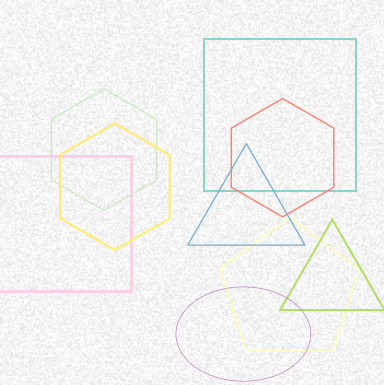[{"shape": "square", "thickness": 1.5, "radius": 0.99, "center": [0.728, 0.701]}, {"shape": "pentagon", "thickness": 1, "radius": 0.95, "center": [0.752, 0.243]}, {"shape": "hexagon", "thickness": 1, "radius": 0.77, "center": [0.734, 0.59]}, {"shape": "triangle", "thickness": 1, "radius": 0.88, "center": [0.64, 0.451]}, {"shape": "triangle", "thickness": 1.5, "radius": 0.78, "center": [0.863, 0.273]}, {"shape": "square", "thickness": 2, "radius": 0.88, "center": [0.166, 0.42]}, {"shape": "oval", "thickness": 0.5, "radius": 0.88, "center": [0.632, 0.132]}, {"shape": "hexagon", "thickness": 1, "radius": 0.79, "center": [0.27, 0.611]}, {"shape": "hexagon", "thickness": 1.5, "radius": 0.82, "center": [0.298, 0.515]}]